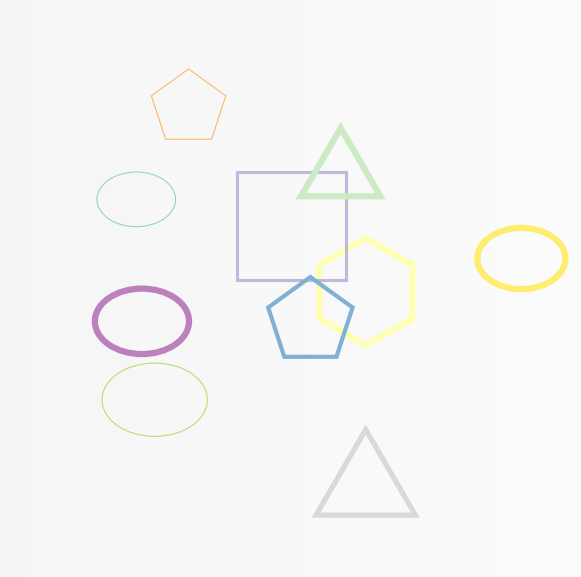[{"shape": "oval", "thickness": 0.5, "radius": 0.34, "center": [0.234, 0.654]}, {"shape": "hexagon", "thickness": 3, "radius": 0.46, "center": [0.629, 0.494]}, {"shape": "square", "thickness": 1.5, "radius": 0.47, "center": [0.501, 0.608]}, {"shape": "pentagon", "thickness": 2, "radius": 0.38, "center": [0.534, 0.443]}, {"shape": "pentagon", "thickness": 0.5, "radius": 0.34, "center": [0.324, 0.812]}, {"shape": "oval", "thickness": 0.5, "radius": 0.45, "center": [0.266, 0.307]}, {"shape": "triangle", "thickness": 2.5, "radius": 0.49, "center": [0.629, 0.156]}, {"shape": "oval", "thickness": 3, "radius": 0.4, "center": [0.244, 0.443]}, {"shape": "triangle", "thickness": 3, "radius": 0.39, "center": [0.586, 0.699]}, {"shape": "oval", "thickness": 3, "radius": 0.38, "center": [0.897, 0.551]}]